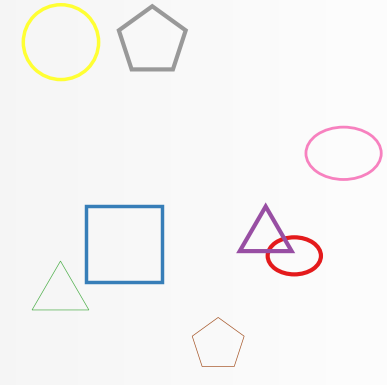[{"shape": "oval", "thickness": 3, "radius": 0.34, "center": [0.76, 0.335]}, {"shape": "square", "thickness": 2.5, "radius": 0.49, "center": [0.32, 0.367]}, {"shape": "triangle", "thickness": 0.5, "radius": 0.42, "center": [0.156, 0.237]}, {"shape": "triangle", "thickness": 3, "radius": 0.39, "center": [0.686, 0.386]}, {"shape": "circle", "thickness": 2.5, "radius": 0.49, "center": [0.157, 0.891]}, {"shape": "pentagon", "thickness": 0.5, "radius": 0.35, "center": [0.563, 0.105]}, {"shape": "oval", "thickness": 2, "radius": 0.49, "center": [0.887, 0.602]}, {"shape": "pentagon", "thickness": 3, "radius": 0.45, "center": [0.393, 0.893]}]